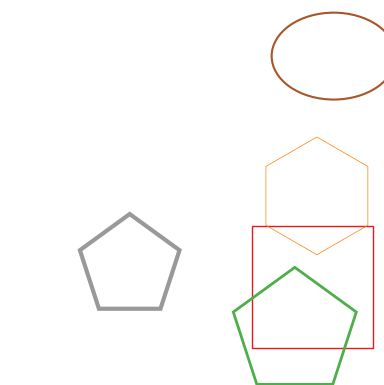[{"shape": "square", "thickness": 1, "radius": 0.79, "center": [0.811, 0.255]}, {"shape": "pentagon", "thickness": 2, "radius": 0.84, "center": [0.766, 0.138]}, {"shape": "hexagon", "thickness": 0.5, "radius": 0.76, "center": [0.823, 0.491]}, {"shape": "oval", "thickness": 1.5, "radius": 0.81, "center": [0.867, 0.854]}, {"shape": "pentagon", "thickness": 3, "radius": 0.68, "center": [0.337, 0.308]}]